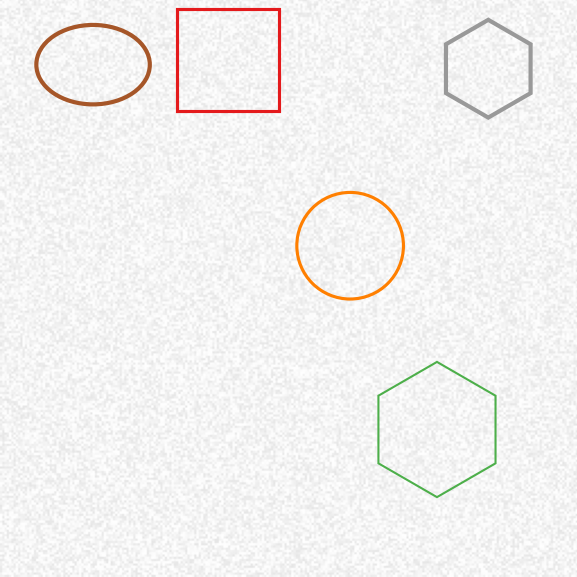[{"shape": "square", "thickness": 1.5, "radius": 0.44, "center": [0.395, 0.896]}, {"shape": "hexagon", "thickness": 1, "radius": 0.59, "center": [0.757, 0.255]}, {"shape": "circle", "thickness": 1.5, "radius": 0.46, "center": [0.606, 0.574]}, {"shape": "oval", "thickness": 2, "radius": 0.49, "center": [0.161, 0.887]}, {"shape": "hexagon", "thickness": 2, "radius": 0.42, "center": [0.845, 0.88]}]